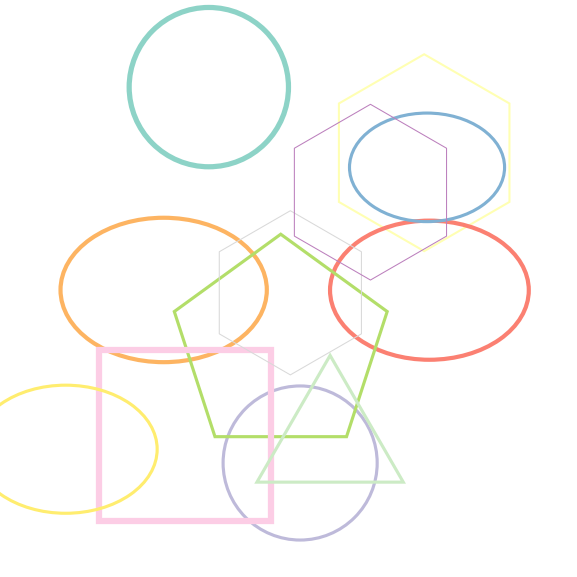[{"shape": "circle", "thickness": 2.5, "radius": 0.69, "center": [0.362, 0.848]}, {"shape": "hexagon", "thickness": 1, "radius": 0.85, "center": [0.735, 0.735]}, {"shape": "circle", "thickness": 1.5, "radius": 0.67, "center": [0.52, 0.197]}, {"shape": "oval", "thickness": 2, "radius": 0.86, "center": [0.744, 0.497]}, {"shape": "oval", "thickness": 1.5, "radius": 0.67, "center": [0.739, 0.709]}, {"shape": "oval", "thickness": 2, "radius": 0.89, "center": [0.283, 0.497]}, {"shape": "pentagon", "thickness": 1.5, "radius": 0.97, "center": [0.486, 0.4]}, {"shape": "square", "thickness": 3, "radius": 0.74, "center": [0.321, 0.245]}, {"shape": "hexagon", "thickness": 0.5, "radius": 0.71, "center": [0.503, 0.492]}, {"shape": "hexagon", "thickness": 0.5, "radius": 0.76, "center": [0.641, 0.666]}, {"shape": "triangle", "thickness": 1.5, "radius": 0.73, "center": [0.572, 0.237]}, {"shape": "oval", "thickness": 1.5, "radius": 0.79, "center": [0.114, 0.221]}]